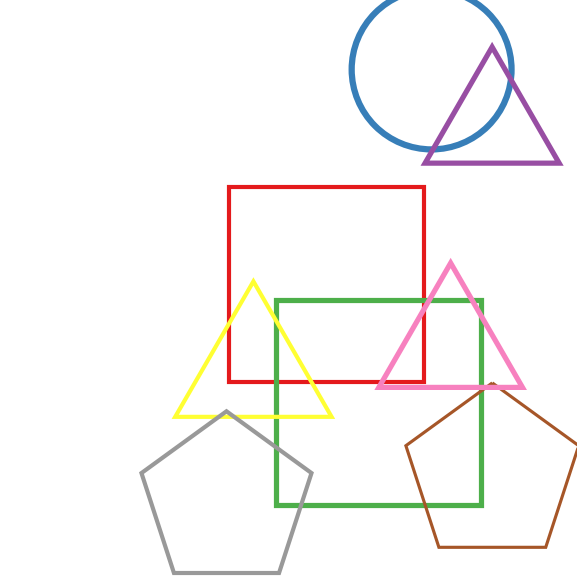[{"shape": "square", "thickness": 2, "radius": 0.84, "center": [0.565, 0.506]}, {"shape": "circle", "thickness": 3, "radius": 0.69, "center": [0.747, 0.879]}, {"shape": "square", "thickness": 2.5, "radius": 0.89, "center": [0.655, 0.302]}, {"shape": "triangle", "thickness": 2.5, "radius": 0.67, "center": [0.852, 0.784]}, {"shape": "triangle", "thickness": 2, "radius": 0.78, "center": [0.439, 0.356]}, {"shape": "pentagon", "thickness": 1.5, "radius": 0.79, "center": [0.852, 0.179]}, {"shape": "triangle", "thickness": 2.5, "radius": 0.72, "center": [0.78, 0.4]}, {"shape": "pentagon", "thickness": 2, "radius": 0.77, "center": [0.392, 0.132]}]